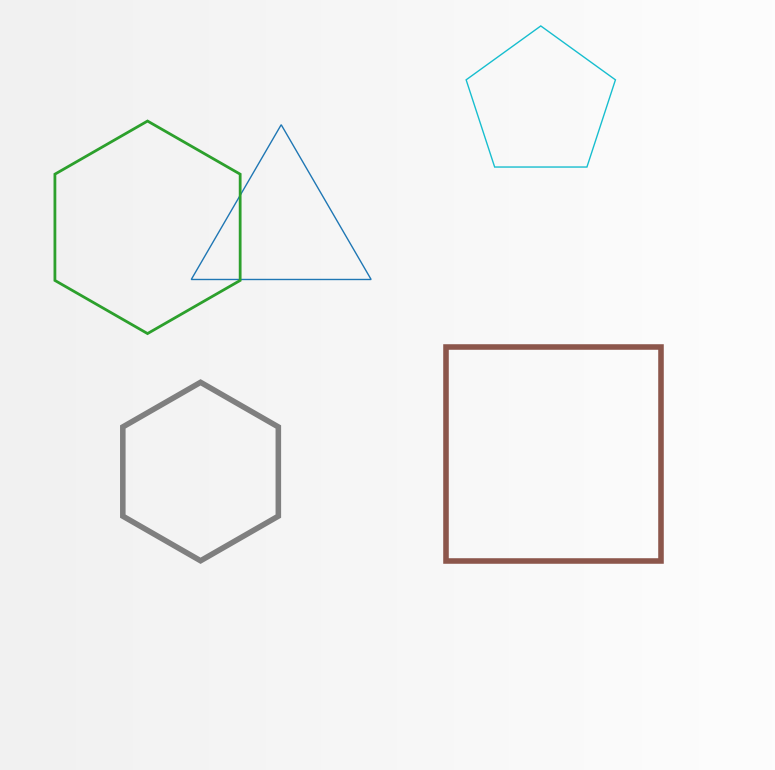[{"shape": "triangle", "thickness": 0.5, "radius": 0.67, "center": [0.363, 0.704]}, {"shape": "hexagon", "thickness": 1, "radius": 0.69, "center": [0.19, 0.705]}, {"shape": "square", "thickness": 2, "radius": 0.69, "center": [0.714, 0.411]}, {"shape": "hexagon", "thickness": 2, "radius": 0.58, "center": [0.259, 0.388]}, {"shape": "pentagon", "thickness": 0.5, "radius": 0.51, "center": [0.698, 0.865]}]